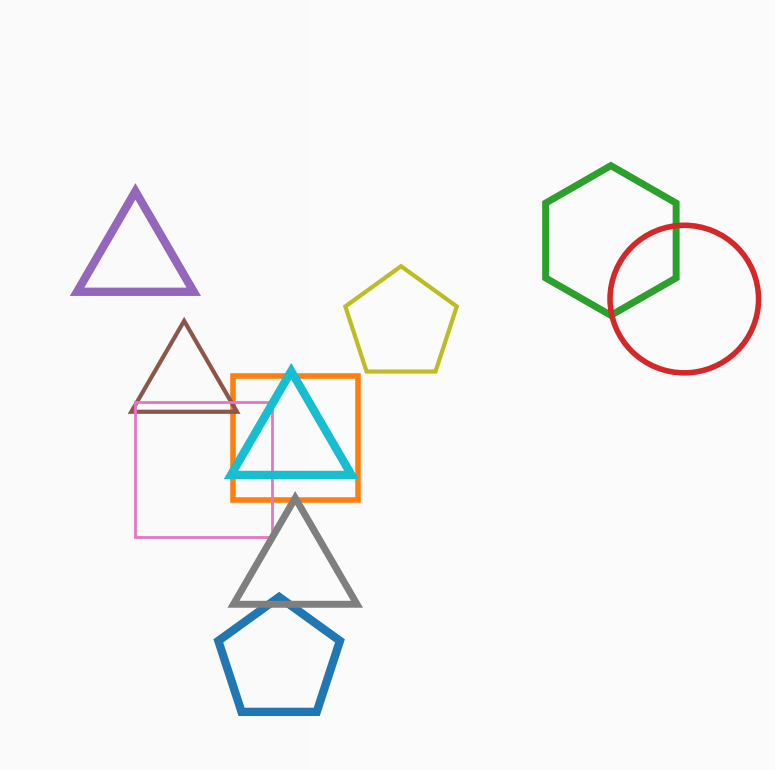[{"shape": "pentagon", "thickness": 3, "radius": 0.41, "center": [0.36, 0.142]}, {"shape": "square", "thickness": 2, "radius": 0.41, "center": [0.381, 0.431]}, {"shape": "hexagon", "thickness": 2.5, "radius": 0.49, "center": [0.788, 0.688]}, {"shape": "circle", "thickness": 2, "radius": 0.48, "center": [0.883, 0.612]}, {"shape": "triangle", "thickness": 3, "radius": 0.43, "center": [0.175, 0.665]}, {"shape": "triangle", "thickness": 1.5, "radius": 0.39, "center": [0.238, 0.505]}, {"shape": "square", "thickness": 1, "radius": 0.44, "center": [0.263, 0.39]}, {"shape": "triangle", "thickness": 2.5, "radius": 0.46, "center": [0.381, 0.261]}, {"shape": "pentagon", "thickness": 1.5, "radius": 0.38, "center": [0.517, 0.579]}, {"shape": "triangle", "thickness": 3, "radius": 0.45, "center": [0.376, 0.428]}]